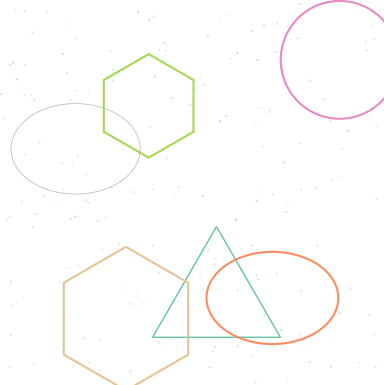[{"shape": "triangle", "thickness": 1, "radius": 0.96, "center": [0.562, 0.22]}, {"shape": "oval", "thickness": 1.5, "radius": 0.86, "center": [0.708, 0.226]}, {"shape": "circle", "thickness": 1.5, "radius": 0.77, "center": [0.882, 0.845]}, {"shape": "hexagon", "thickness": 1.5, "radius": 0.67, "center": [0.386, 0.725]}, {"shape": "hexagon", "thickness": 1.5, "radius": 0.93, "center": [0.327, 0.172]}, {"shape": "oval", "thickness": 0.5, "radius": 0.84, "center": [0.196, 0.613]}]